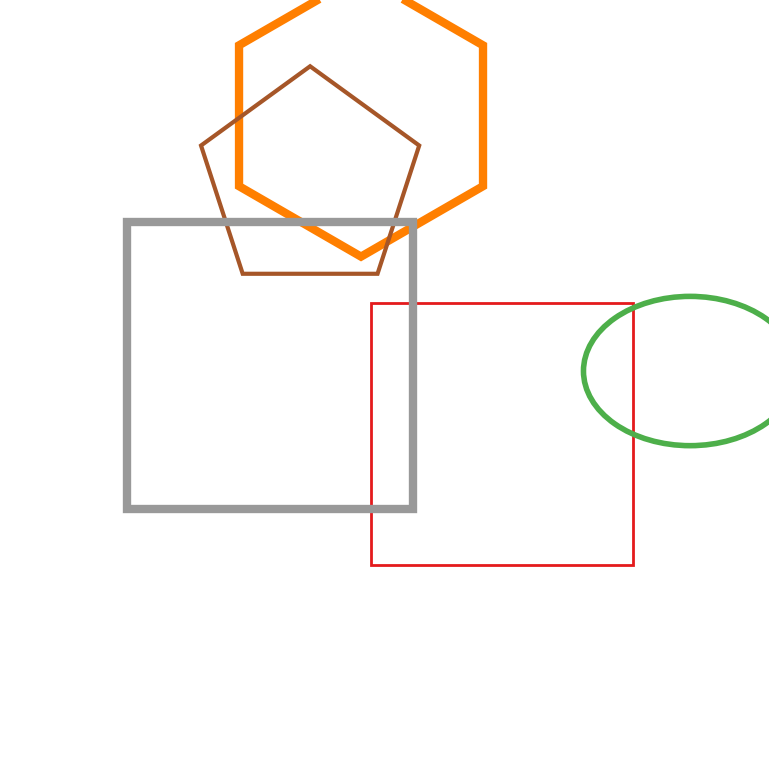[{"shape": "square", "thickness": 1, "radius": 0.85, "center": [0.652, 0.436]}, {"shape": "oval", "thickness": 2, "radius": 0.69, "center": [0.896, 0.518]}, {"shape": "hexagon", "thickness": 3, "radius": 0.91, "center": [0.469, 0.85]}, {"shape": "pentagon", "thickness": 1.5, "radius": 0.74, "center": [0.403, 0.765]}, {"shape": "square", "thickness": 3, "radius": 0.93, "center": [0.351, 0.525]}]